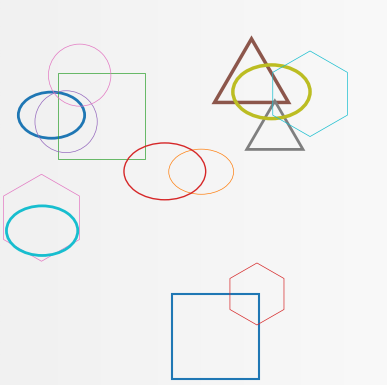[{"shape": "square", "thickness": 1.5, "radius": 0.56, "center": [0.556, 0.127]}, {"shape": "oval", "thickness": 2, "radius": 0.43, "center": [0.133, 0.701]}, {"shape": "oval", "thickness": 0.5, "radius": 0.42, "center": [0.519, 0.554]}, {"shape": "square", "thickness": 0.5, "radius": 0.56, "center": [0.261, 0.698]}, {"shape": "hexagon", "thickness": 0.5, "radius": 0.4, "center": [0.663, 0.236]}, {"shape": "oval", "thickness": 1, "radius": 0.53, "center": [0.425, 0.555]}, {"shape": "circle", "thickness": 0.5, "radius": 0.4, "center": [0.171, 0.684]}, {"shape": "triangle", "thickness": 2.5, "radius": 0.55, "center": [0.649, 0.789]}, {"shape": "circle", "thickness": 0.5, "radius": 0.4, "center": [0.206, 0.805]}, {"shape": "hexagon", "thickness": 0.5, "radius": 0.56, "center": [0.107, 0.434]}, {"shape": "triangle", "thickness": 2, "radius": 0.42, "center": [0.709, 0.654]}, {"shape": "oval", "thickness": 2.5, "radius": 0.5, "center": [0.701, 0.762]}, {"shape": "hexagon", "thickness": 0.5, "radius": 0.56, "center": [0.8, 0.756]}, {"shape": "oval", "thickness": 2, "radius": 0.46, "center": [0.109, 0.401]}]